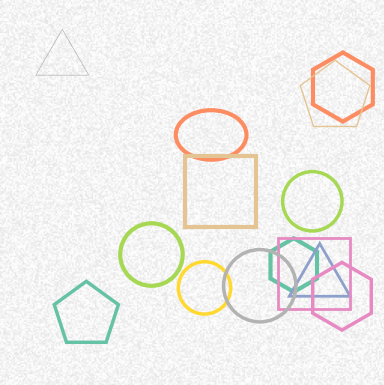[{"shape": "pentagon", "thickness": 2.5, "radius": 0.44, "center": [0.224, 0.182]}, {"shape": "hexagon", "thickness": 3, "radius": 0.35, "center": [0.763, 0.311]}, {"shape": "oval", "thickness": 3, "radius": 0.46, "center": [0.548, 0.65]}, {"shape": "hexagon", "thickness": 3, "radius": 0.45, "center": [0.891, 0.774]}, {"shape": "triangle", "thickness": 2, "radius": 0.46, "center": [0.83, 0.276]}, {"shape": "square", "thickness": 2, "radius": 0.46, "center": [0.816, 0.29]}, {"shape": "hexagon", "thickness": 2.5, "radius": 0.44, "center": [0.888, 0.231]}, {"shape": "circle", "thickness": 3, "radius": 0.41, "center": [0.393, 0.339]}, {"shape": "circle", "thickness": 2.5, "radius": 0.39, "center": [0.811, 0.477]}, {"shape": "circle", "thickness": 2.5, "radius": 0.34, "center": [0.531, 0.252]}, {"shape": "square", "thickness": 3, "radius": 0.46, "center": [0.573, 0.503]}, {"shape": "pentagon", "thickness": 1, "radius": 0.48, "center": [0.87, 0.748]}, {"shape": "circle", "thickness": 2.5, "radius": 0.47, "center": [0.675, 0.258]}, {"shape": "triangle", "thickness": 0.5, "radius": 0.4, "center": [0.162, 0.844]}]